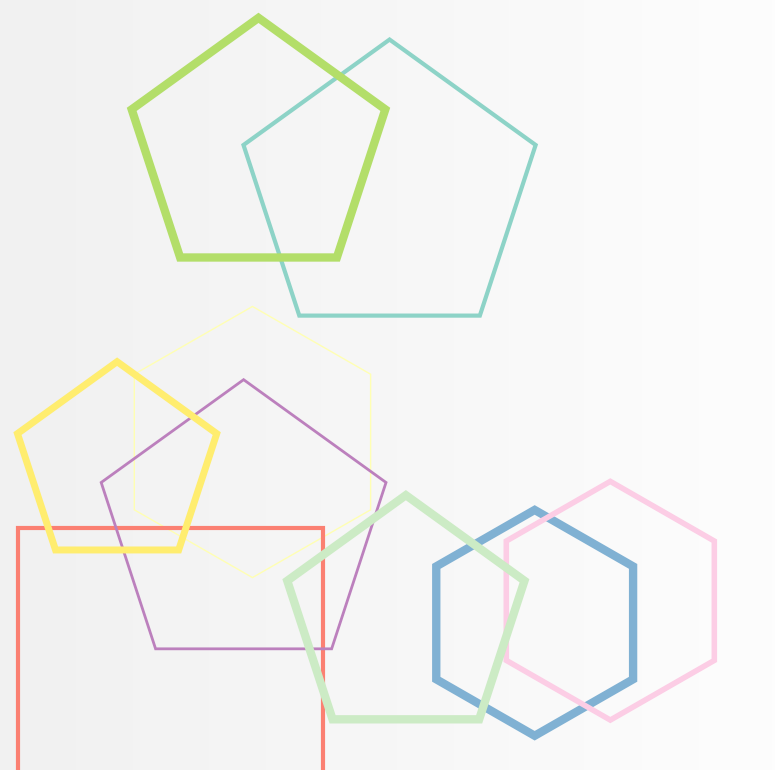[{"shape": "pentagon", "thickness": 1.5, "radius": 0.99, "center": [0.503, 0.75]}, {"shape": "hexagon", "thickness": 0.5, "radius": 0.88, "center": [0.326, 0.426]}, {"shape": "square", "thickness": 1.5, "radius": 0.98, "center": [0.22, 0.118]}, {"shape": "hexagon", "thickness": 3, "radius": 0.73, "center": [0.69, 0.191]}, {"shape": "pentagon", "thickness": 3, "radius": 0.86, "center": [0.334, 0.805]}, {"shape": "hexagon", "thickness": 2, "radius": 0.77, "center": [0.787, 0.22]}, {"shape": "pentagon", "thickness": 1, "radius": 0.97, "center": [0.314, 0.314]}, {"shape": "pentagon", "thickness": 3, "radius": 0.8, "center": [0.524, 0.196]}, {"shape": "pentagon", "thickness": 2.5, "radius": 0.68, "center": [0.151, 0.395]}]